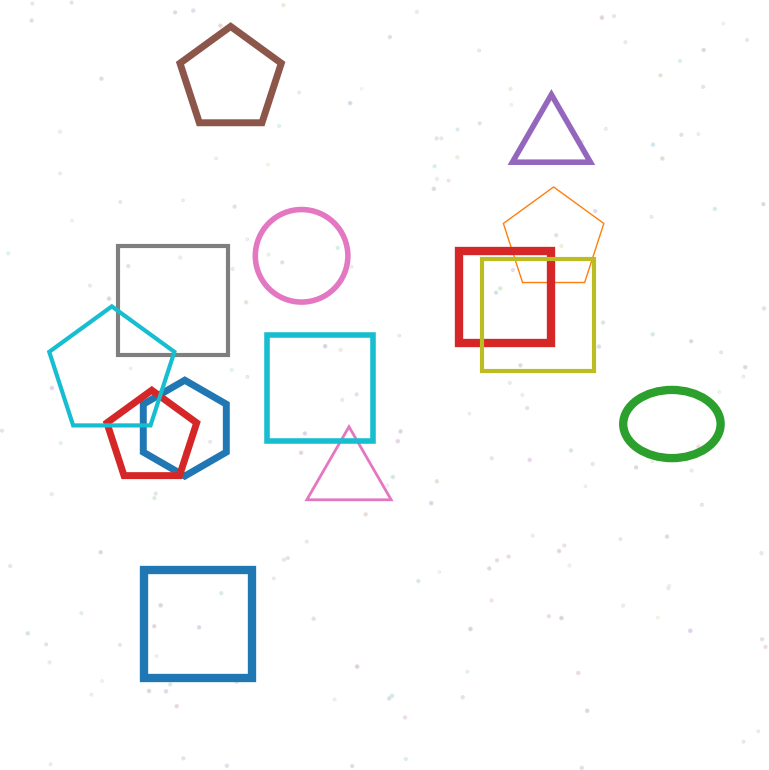[{"shape": "hexagon", "thickness": 2.5, "radius": 0.31, "center": [0.24, 0.444]}, {"shape": "square", "thickness": 3, "radius": 0.35, "center": [0.257, 0.19]}, {"shape": "pentagon", "thickness": 0.5, "radius": 0.34, "center": [0.719, 0.689]}, {"shape": "oval", "thickness": 3, "radius": 0.32, "center": [0.873, 0.449]}, {"shape": "pentagon", "thickness": 2.5, "radius": 0.31, "center": [0.197, 0.432]}, {"shape": "square", "thickness": 3, "radius": 0.3, "center": [0.656, 0.614]}, {"shape": "triangle", "thickness": 2, "radius": 0.29, "center": [0.716, 0.819]}, {"shape": "pentagon", "thickness": 2.5, "radius": 0.35, "center": [0.3, 0.897]}, {"shape": "circle", "thickness": 2, "radius": 0.3, "center": [0.392, 0.668]}, {"shape": "triangle", "thickness": 1, "radius": 0.32, "center": [0.453, 0.383]}, {"shape": "square", "thickness": 1.5, "radius": 0.35, "center": [0.225, 0.61]}, {"shape": "square", "thickness": 1.5, "radius": 0.36, "center": [0.698, 0.591]}, {"shape": "pentagon", "thickness": 1.5, "radius": 0.43, "center": [0.145, 0.517]}, {"shape": "square", "thickness": 2, "radius": 0.34, "center": [0.416, 0.496]}]